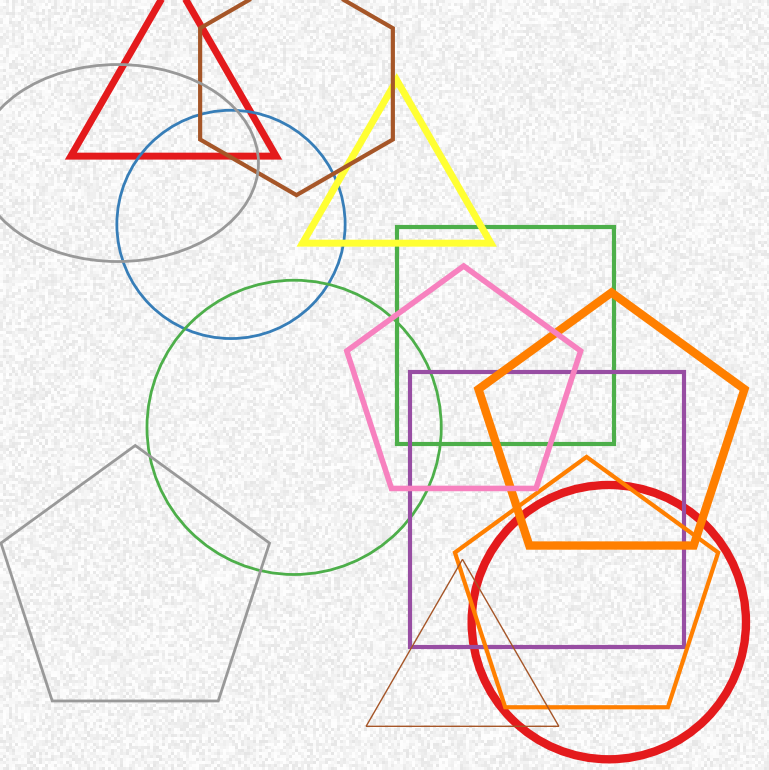[{"shape": "triangle", "thickness": 2.5, "radius": 0.77, "center": [0.225, 0.874]}, {"shape": "circle", "thickness": 3, "radius": 0.89, "center": [0.791, 0.192]}, {"shape": "circle", "thickness": 1, "radius": 0.74, "center": [0.3, 0.709]}, {"shape": "circle", "thickness": 1, "radius": 0.96, "center": [0.382, 0.445]}, {"shape": "square", "thickness": 1.5, "radius": 0.71, "center": [0.657, 0.564]}, {"shape": "square", "thickness": 1.5, "radius": 0.89, "center": [0.71, 0.338]}, {"shape": "pentagon", "thickness": 3, "radius": 0.91, "center": [0.794, 0.438]}, {"shape": "pentagon", "thickness": 1.5, "radius": 0.9, "center": [0.762, 0.227]}, {"shape": "triangle", "thickness": 2.5, "radius": 0.71, "center": [0.515, 0.755]}, {"shape": "hexagon", "thickness": 1.5, "radius": 0.72, "center": [0.385, 0.891]}, {"shape": "triangle", "thickness": 0.5, "radius": 0.72, "center": [0.601, 0.129]}, {"shape": "pentagon", "thickness": 2, "radius": 0.8, "center": [0.602, 0.495]}, {"shape": "pentagon", "thickness": 1, "radius": 0.92, "center": [0.176, 0.238]}, {"shape": "oval", "thickness": 1, "radius": 0.91, "center": [0.153, 0.788]}]